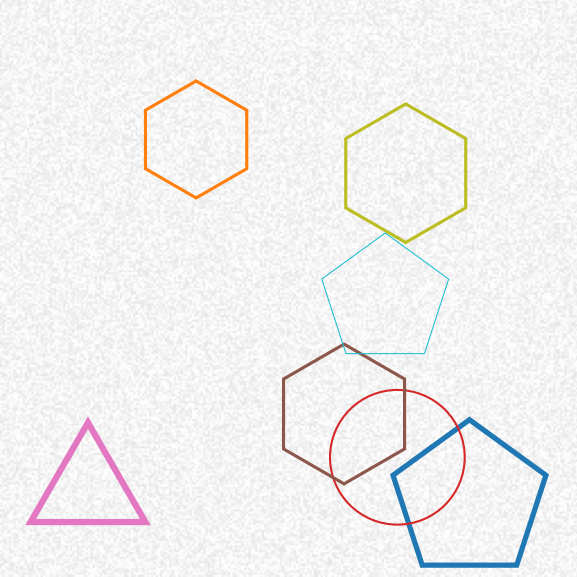[{"shape": "pentagon", "thickness": 2.5, "radius": 0.7, "center": [0.813, 0.133]}, {"shape": "hexagon", "thickness": 1.5, "radius": 0.51, "center": [0.34, 0.758]}, {"shape": "circle", "thickness": 1, "radius": 0.58, "center": [0.688, 0.207]}, {"shape": "hexagon", "thickness": 1.5, "radius": 0.6, "center": [0.596, 0.282]}, {"shape": "triangle", "thickness": 3, "radius": 0.57, "center": [0.152, 0.153]}, {"shape": "hexagon", "thickness": 1.5, "radius": 0.6, "center": [0.703, 0.699]}, {"shape": "pentagon", "thickness": 0.5, "radius": 0.58, "center": [0.667, 0.48]}]